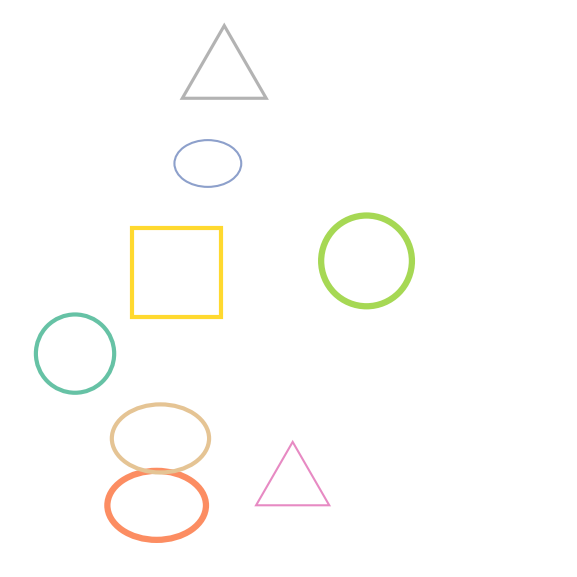[{"shape": "circle", "thickness": 2, "radius": 0.34, "center": [0.13, 0.387]}, {"shape": "oval", "thickness": 3, "radius": 0.43, "center": [0.271, 0.124]}, {"shape": "oval", "thickness": 1, "radius": 0.29, "center": [0.36, 0.716]}, {"shape": "triangle", "thickness": 1, "radius": 0.37, "center": [0.507, 0.161]}, {"shape": "circle", "thickness": 3, "radius": 0.39, "center": [0.635, 0.547]}, {"shape": "square", "thickness": 2, "radius": 0.39, "center": [0.305, 0.527]}, {"shape": "oval", "thickness": 2, "radius": 0.42, "center": [0.278, 0.24]}, {"shape": "triangle", "thickness": 1.5, "radius": 0.42, "center": [0.388, 0.871]}]